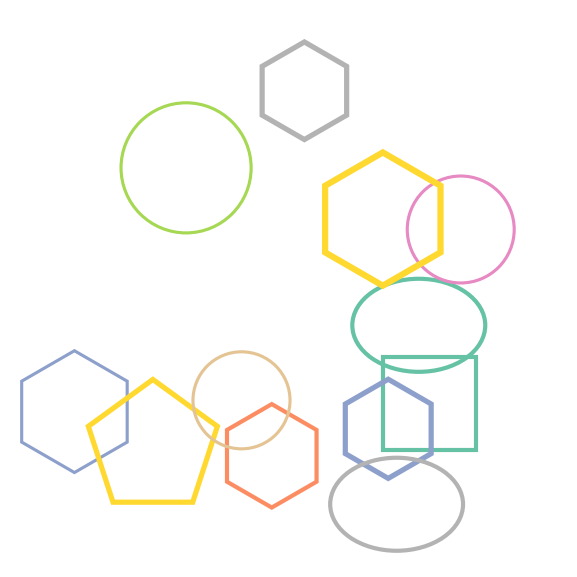[{"shape": "square", "thickness": 2, "radius": 0.4, "center": [0.744, 0.301]}, {"shape": "oval", "thickness": 2, "radius": 0.58, "center": [0.725, 0.436]}, {"shape": "hexagon", "thickness": 2, "radius": 0.45, "center": [0.471, 0.21]}, {"shape": "hexagon", "thickness": 2.5, "radius": 0.43, "center": [0.672, 0.257]}, {"shape": "hexagon", "thickness": 1.5, "radius": 0.53, "center": [0.129, 0.286]}, {"shape": "circle", "thickness": 1.5, "radius": 0.46, "center": [0.798, 0.602]}, {"shape": "circle", "thickness": 1.5, "radius": 0.56, "center": [0.322, 0.708]}, {"shape": "pentagon", "thickness": 2.5, "radius": 0.59, "center": [0.265, 0.225]}, {"shape": "hexagon", "thickness": 3, "radius": 0.58, "center": [0.663, 0.62]}, {"shape": "circle", "thickness": 1.5, "radius": 0.42, "center": [0.418, 0.306]}, {"shape": "hexagon", "thickness": 2.5, "radius": 0.42, "center": [0.527, 0.842]}, {"shape": "oval", "thickness": 2, "radius": 0.58, "center": [0.687, 0.126]}]